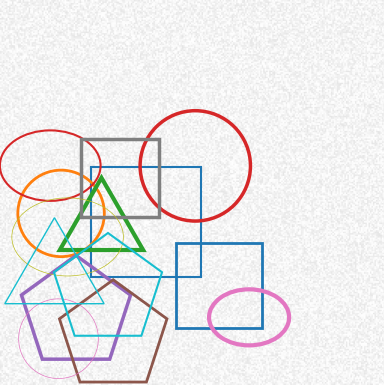[{"shape": "square", "thickness": 2, "radius": 0.55, "center": [0.569, 0.259]}, {"shape": "square", "thickness": 1.5, "radius": 0.72, "center": [0.38, 0.423]}, {"shape": "circle", "thickness": 2, "radius": 0.56, "center": [0.159, 0.446]}, {"shape": "triangle", "thickness": 3, "radius": 0.62, "center": [0.264, 0.413]}, {"shape": "circle", "thickness": 2.5, "radius": 0.72, "center": [0.507, 0.569]}, {"shape": "oval", "thickness": 1.5, "radius": 0.65, "center": [0.131, 0.57]}, {"shape": "pentagon", "thickness": 2.5, "radius": 0.74, "center": [0.197, 0.188]}, {"shape": "pentagon", "thickness": 2, "radius": 0.73, "center": [0.294, 0.126]}, {"shape": "oval", "thickness": 3, "radius": 0.52, "center": [0.647, 0.176]}, {"shape": "circle", "thickness": 0.5, "radius": 0.52, "center": [0.152, 0.12]}, {"shape": "square", "thickness": 2.5, "radius": 0.51, "center": [0.311, 0.537]}, {"shape": "oval", "thickness": 0.5, "radius": 0.72, "center": [0.176, 0.385]}, {"shape": "pentagon", "thickness": 1.5, "radius": 0.74, "center": [0.281, 0.247]}, {"shape": "triangle", "thickness": 1, "radius": 0.74, "center": [0.141, 0.286]}]